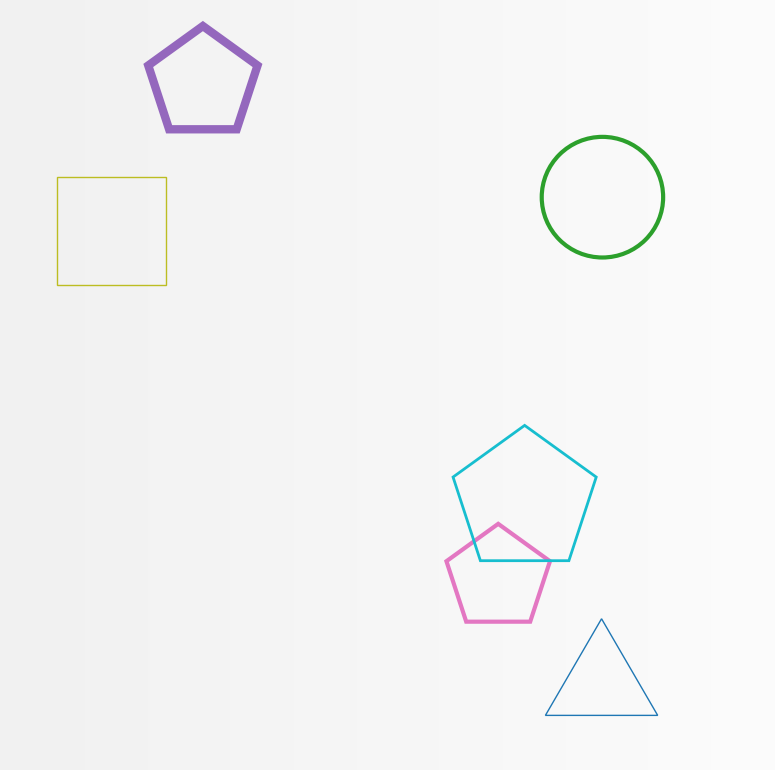[{"shape": "triangle", "thickness": 0.5, "radius": 0.42, "center": [0.776, 0.113]}, {"shape": "circle", "thickness": 1.5, "radius": 0.39, "center": [0.777, 0.744]}, {"shape": "pentagon", "thickness": 3, "radius": 0.37, "center": [0.262, 0.892]}, {"shape": "pentagon", "thickness": 1.5, "radius": 0.35, "center": [0.643, 0.249]}, {"shape": "square", "thickness": 0.5, "radius": 0.35, "center": [0.144, 0.7]}, {"shape": "pentagon", "thickness": 1, "radius": 0.49, "center": [0.677, 0.35]}]